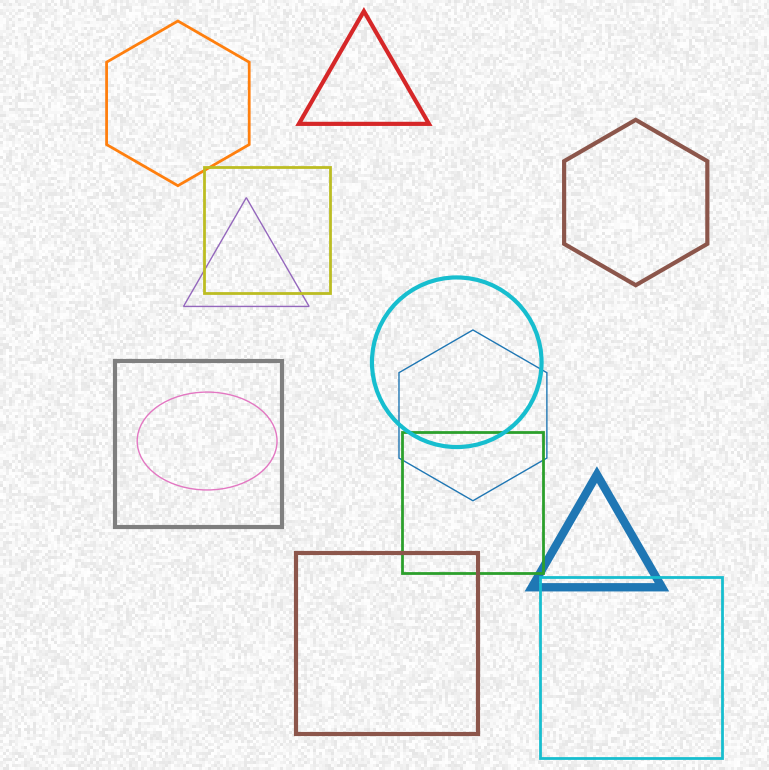[{"shape": "triangle", "thickness": 3, "radius": 0.49, "center": [0.775, 0.286]}, {"shape": "hexagon", "thickness": 0.5, "radius": 0.55, "center": [0.614, 0.461]}, {"shape": "hexagon", "thickness": 1, "radius": 0.53, "center": [0.231, 0.866]}, {"shape": "square", "thickness": 1, "radius": 0.46, "center": [0.613, 0.347]}, {"shape": "triangle", "thickness": 1.5, "radius": 0.49, "center": [0.473, 0.888]}, {"shape": "triangle", "thickness": 0.5, "radius": 0.47, "center": [0.32, 0.649]}, {"shape": "square", "thickness": 1.5, "radius": 0.59, "center": [0.503, 0.164]}, {"shape": "hexagon", "thickness": 1.5, "radius": 0.54, "center": [0.826, 0.737]}, {"shape": "oval", "thickness": 0.5, "radius": 0.45, "center": [0.269, 0.427]}, {"shape": "square", "thickness": 1.5, "radius": 0.54, "center": [0.258, 0.424]}, {"shape": "square", "thickness": 1, "radius": 0.41, "center": [0.347, 0.702]}, {"shape": "circle", "thickness": 1.5, "radius": 0.55, "center": [0.593, 0.53]}, {"shape": "square", "thickness": 1, "radius": 0.59, "center": [0.819, 0.133]}]